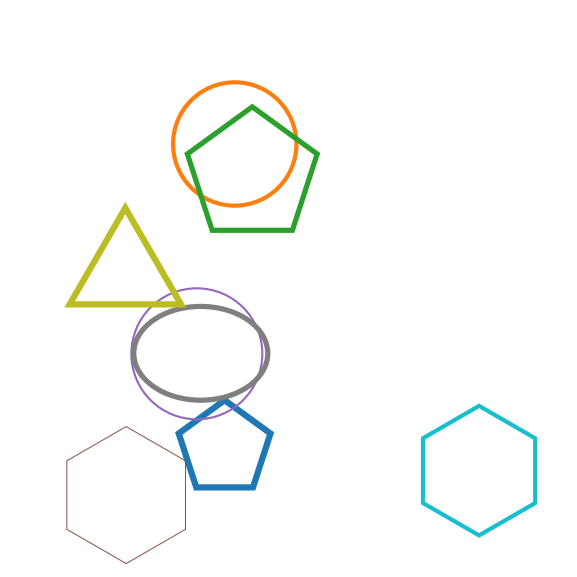[{"shape": "pentagon", "thickness": 3, "radius": 0.42, "center": [0.389, 0.223]}, {"shape": "circle", "thickness": 2, "radius": 0.53, "center": [0.407, 0.75]}, {"shape": "pentagon", "thickness": 2.5, "radius": 0.59, "center": [0.437, 0.696]}, {"shape": "circle", "thickness": 1, "radius": 0.57, "center": [0.341, 0.386]}, {"shape": "hexagon", "thickness": 0.5, "radius": 0.59, "center": [0.218, 0.142]}, {"shape": "oval", "thickness": 2.5, "radius": 0.58, "center": [0.348, 0.387]}, {"shape": "triangle", "thickness": 3, "radius": 0.56, "center": [0.217, 0.528]}, {"shape": "hexagon", "thickness": 2, "radius": 0.56, "center": [0.83, 0.184]}]